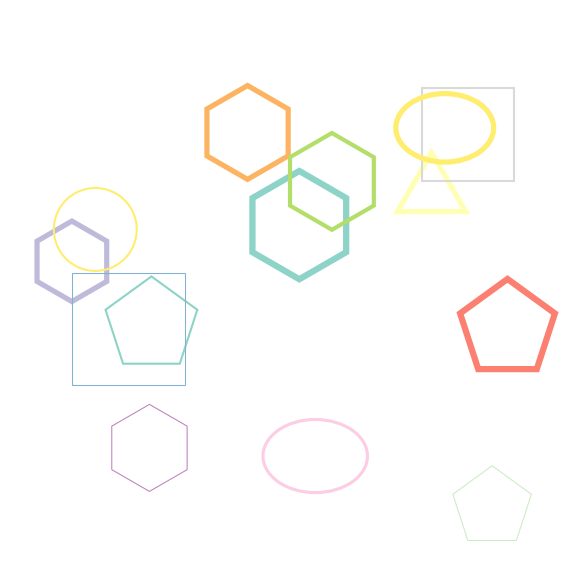[{"shape": "pentagon", "thickness": 1, "radius": 0.42, "center": [0.262, 0.437]}, {"shape": "hexagon", "thickness": 3, "radius": 0.47, "center": [0.518, 0.609]}, {"shape": "triangle", "thickness": 2.5, "radius": 0.34, "center": [0.747, 0.667]}, {"shape": "hexagon", "thickness": 2.5, "radius": 0.35, "center": [0.124, 0.547]}, {"shape": "pentagon", "thickness": 3, "radius": 0.43, "center": [0.879, 0.43]}, {"shape": "square", "thickness": 0.5, "radius": 0.49, "center": [0.222, 0.429]}, {"shape": "hexagon", "thickness": 2.5, "radius": 0.41, "center": [0.429, 0.77]}, {"shape": "hexagon", "thickness": 2, "radius": 0.42, "center": [0.575, 0.685]}, {"shape": "oval", "thickness": 1.5, "radius": 0.45, "center": [0.546, 0.209]}, {"shape": "square", "thickness": 1, "radius": 0.4, "center": [0.81, 0.766]}, {"shape": "hexagon", "thickness": 0.5, "radius": 0.38, "center": [0.259, 0.224]}, {"shape": "pentagon", "thickness": 0.5, "radius": 0.36, "center": [0.852, 0.121]}, {"shape": "circle", "thickness": 1, "radius": 0.36, "center": [0.165, 0.602]}, {"shape": "oval", "thickness": 2.5, "radius": 0.42, "center": [0.77, 0.778]}]